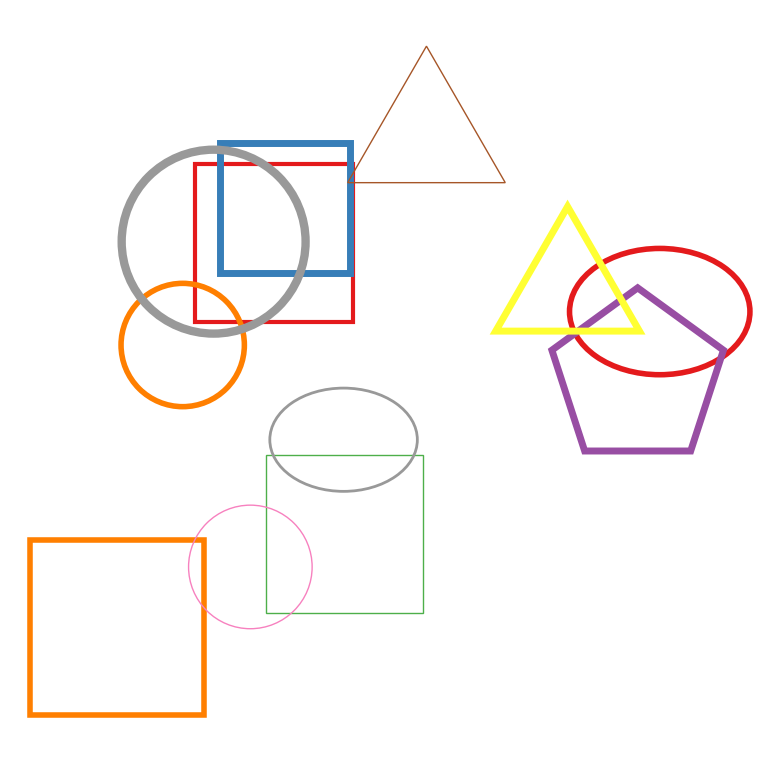[{"shape": "square", "thickness": 1.5, "radius": 0.51, "center": [0.356, 0.684]}, {"shape": "oval", "thickness": 2, "radius": 0.59, "center": [0.857, 0.595]}, {"shape": "square", "thickness": 2.5, "radius": 0.42, "center": [0.37, 0.73]}, {"shape": "square", "thickness": 0.5, "radius": 0.51, "center": [0.447, 0.306]}, {"shape": "pentagon", "thickness": 2.5, "radius": 0.59, "center": [0.828, 0.509]}, {"shape": "square", "thickness": 2, "radius": 0.57, "center": [0.152, 0.185]}, {"shape": "circle", "thickness": 2, "radius": 0.4, "center": [0.237, 0.552]}, {"shape": "triangle", "thickness": 2.5, "radius": 0.54, "center": [0.737, 0.624]}, {"shape": "triangle", "thickness": 0.5, "radius": 0.59, "center": [0.554, 0.822]}, {"shape": "circle", "thickness": 0.5, "radius": 0.4, "center": [0.325, 0.264]}, {"shape": "oval", "thickness": 1, "radius": 0.48, "center": [0.446, 0.429]}, {"shape": "circle", "thickness": 3, "radius": 0.6, "center": [0.277, 0.686]}]